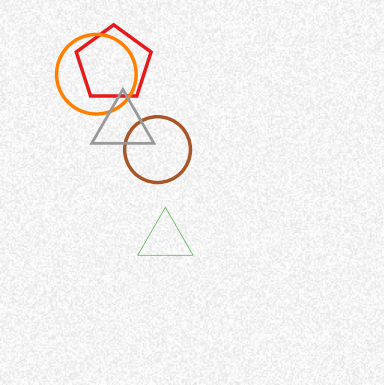[{"shape": "pentagon", "thickness": 2.5, "radius": 0.51, "center": [0.295, 0.833]}, {"shape": "triangle", "thickness": 0.5, "radius": 0.41, "center": [0.43, 0.378]}, {"shape": "circle", "thickness": 2.5, "radius": 0.52, "center": [0.25, 0.807]}, {"shape": "circle", "thickness": 2.5, "radius": 0.43, "center": [0.409, 0.611]}, {"shape": "triangle", "thickness": 2, "radius": 0.47, "center": [0.319, 0.674]}]